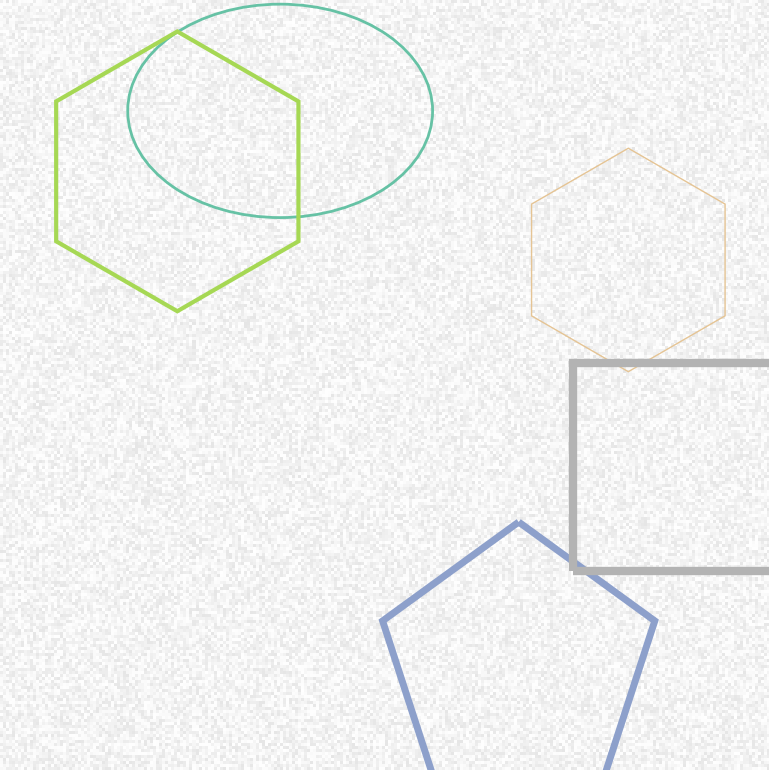[{"shape": "oval", "thickness": 1, "radius": 0.99, "center": [0.364, 0.856]}, {"shape": "pentagon", "thickness": 2.5, "radius": 0.93, "center": [0.674, 0.136]}, {"shape": "hexagon", "thickness": 1.5, "radius": 0.91, "center": [0.23, 0.777]}, {"shape": "hexagon", "thickness": 0.5, "radius": 0.73, "center": [0.816, 0.662]}, {"shape": "square", "thickness": 3, "radius": 0.67, "center": [0.88, 0.394]}]